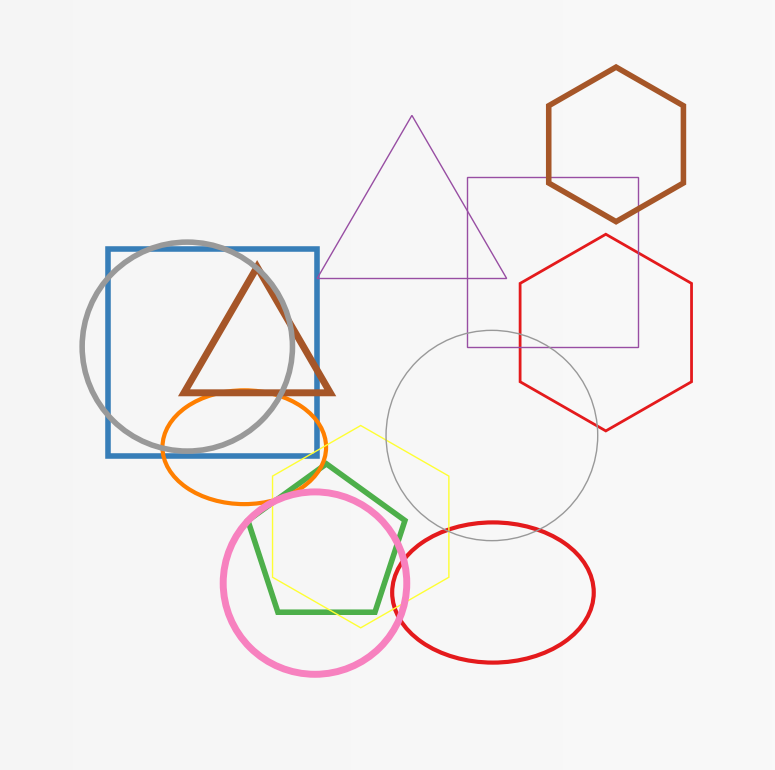[{"shape": "hexagon", "thickness": 1, "radius": 0.64, "center": [0.782, 0.568]}, {"shape": "oval", "thickness": 1.5, "radius": 0.65, "center": [0.636, 0.231]}, {"shape": "square", "thickness": 2, "radius": 0.67, "center": [0.274, 0.542]}, {"shape": "pentagon", "thickness": 2, "radius": 0.53, "center": [0.421, 0.291]}, {"shape": "square", "thickness": 0.5, "radius": 0.55, "center": [0.713, 0.66]}, {"shape": "triangle", "thickness": 0.5, "radius": 0.71, "center": [0.531, 0.709]}, {"shape": "oval", "thickness": 1.5, "radius": 0.53, "center": [0.315, 0.419]}, {"shape": "hexagon", "thickness": 0.5, "radius": 0.66, "center": [0.465, 0.316]}, {"shape": "hexagon", "thickness": 2, "radius": 0.5, "center": [0.795, 0.813]}, {"shape": "triangle", "thickness": 2.5, "radius": 0.54, "center": [0.332, 0.544]}, {"shape": "circle", "thickness": 2.5, "radius": 0.59, "center": [0.406, 0.243]}, {"shape": "circle", "thickness": 0.5, "radius": 0.68, "center": [0.635, 0.434]}, {"shape": "circle", "thickness": 2, "radius": 0.68, "center": [0.242, 0.55]}]